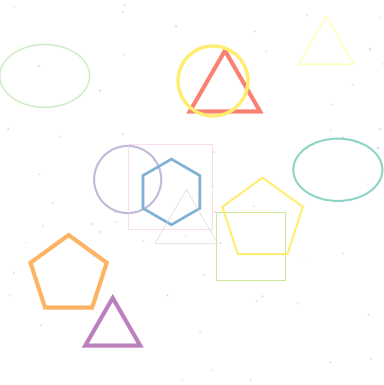[{"shape": "oval", "thickness": 1.5, "radius": 0.58, "center": [0.877, 0.559]}, {"shape": "triangle", "thickness": 1, "radius": 0.41, "center": [0.847, 0.875]}, {"shape": "circle", "thickness": 1.5, "radius": 0.44, "center": [0.332, 0.534]}, {"shape": "triangle", "thickness": 3, "radius": 0.53, "center": [0.584, 0.763]}, {"shape": "hexagon", "thickness": 2, "radius": 0.43, "center": [0.445, 0.501]}, {"shape": "pentagon", "thickness": 3, "radius": 0.52, "center": [0.178, 0.285]}, {"shape": "square", "thickness": 0.5, "radius": 0.45, "center": [0.651, 0.361]}, {"shape": "square", "thickness": 0.5, "radius": 0.55, "center": [0.441, 0.515]}, {"shape": "triangle", "thickness": 0.5, "radius": 0.47, "center": [0.484, 0.414]}, {"shape": "triangle", "thickness": 3, "radius": 0.41, "center": [0.293, 0.144]}, {"shape": "oval", "thickness": 1, "radius": 0.58, "center": [0.116, 0.803]}, {"shape": "pentagon", "thickness": 1.5, "radius": 0.55, "center": [0.682, 0.429]}, {"shape": "circle", "thickness": 2.5, "radius": 0.45, "center": [0.553, 0.79]}]